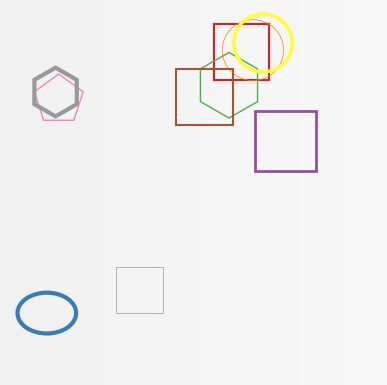[{"shape": "square", "thickness": 1.5, "radius": 0.36, "center": [0.623, 0.865]}, {"shape": "oval", "thickness": 3, "radius": 0.38, "center": [0.121, 0.187]}, {"shape": "hexagon", "thickness": 1, "radius": 0.43, "center": [0.591, 0.779]}, {"shape": "square", "thickness": 2, "radius": 0.39, "center": [0.737, 0.633]}, {"shape": "circle", "thickness": 0.5, "radius": 0.4, "center": [0.653, 0.87]}, {"shape": "circle", "thickness": 2.5, "radius": 0.38, "center": [0.679, 0.888]}, {"shape": "square", "thickness": 1.5, "radius": 0.37, "center": [0.528, 0.748]}, {"shape": "pentagon", "thickness": 1, "radius": 0.33, "center": [0.152, 0.741]}, {"shape": "hexagon", "thickness": 3, "radius": 0.32, "center": [0.143, 0.761]}, {"shape": "square", "thickness": 0.5, "radius": 0.3, "center": [0.36, 0.247]}]